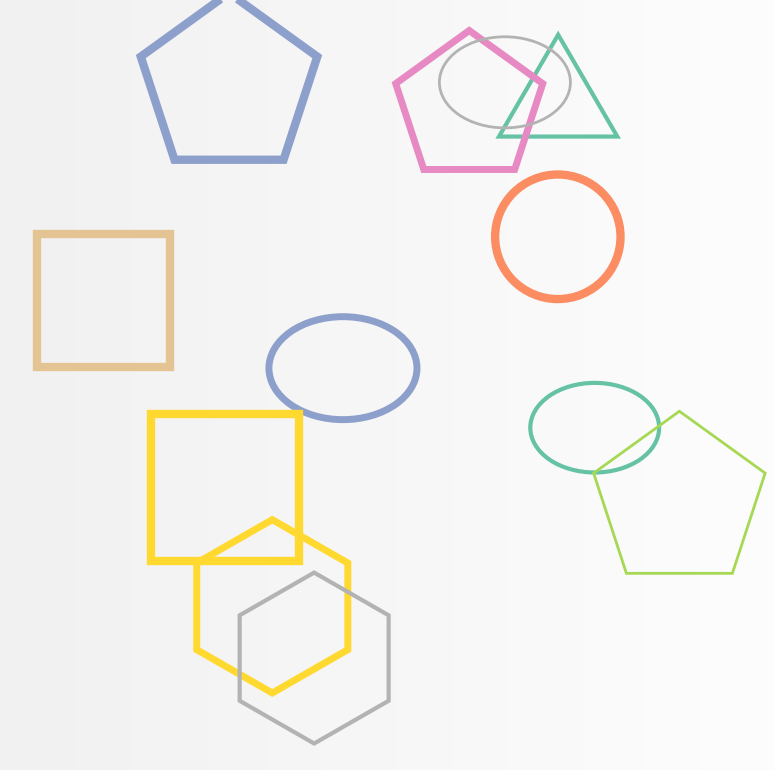[{"shape": "oval", "thickness": 1.5, "radius": 0.42, "center": [0.767, 0.445]}, {"shape": "triangle", "thickness": 1.5, "radius": 0.44, "center": [0.72, 0.867]}, {"shape": "circle", "thickness": 3, "radius": 0.4, "center": [0.72, 0.692]}, {"shape": "pentagon", "thickness": 3, "radius": 0.6, "center": [0.296, 0.889]}, {"shape": "oval", "thickness": 2.5, "radius": 0.48, "center": [0.443, 0.522]}, {"shape": "pentagon", "thickness": 2.5, "radius": 0.5, "center": [0.605, 0.861]}, {"shape": "pentagon", "thickness": 1, "radius": 0.58, "center": [0.877, 0.35]}, {"shape": "square", "thickness": 3, "radius": 0.48, "center": [0.29, 0.367]}, {"shape": "hexagon", "thickness": 2.5, "radius": 0.56, "center": [0.351, 0.213]}, {"shape": "square", "thickness": 3, "radius": 0.43, "center": [0.134, 0.609]}, {"shape": "hexagon", "thickness": 1.5, "radius": 0.55, "center": [0.405, 0.145]}, {"shape": "oval", "thickness": 1, "radius": 0.42, "center": [0.651, 0.893]}]